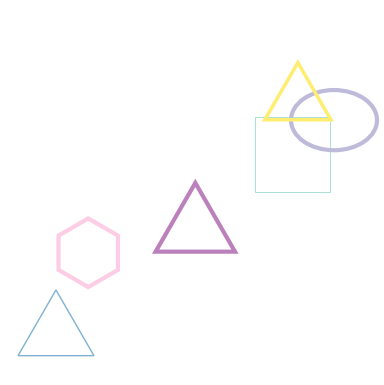[{"shape": "square", "thickness": 0.5, "radius": 0.49, "center": [0.76, 0.598]}, {"shape": "oval", "thickness": 3, "radius": 0.56, "center": [0.868, 0.688]}, {"shape": "triangle", "thickness": 1, "radius": 0.57, "center": [0.145, 0.133]}, {"shape": "hexagon", "thickness": 3, "radius": 0.45, "center": [0.229, 0.344]}, {"shape": "triangle", "thickness": 3, "radius": 0.6, "center": [0.507, 0.406]}, {"shape": "triangle", "thickness": 2.5, "radius": 0.5, "center": [0.774, 0.738]}]